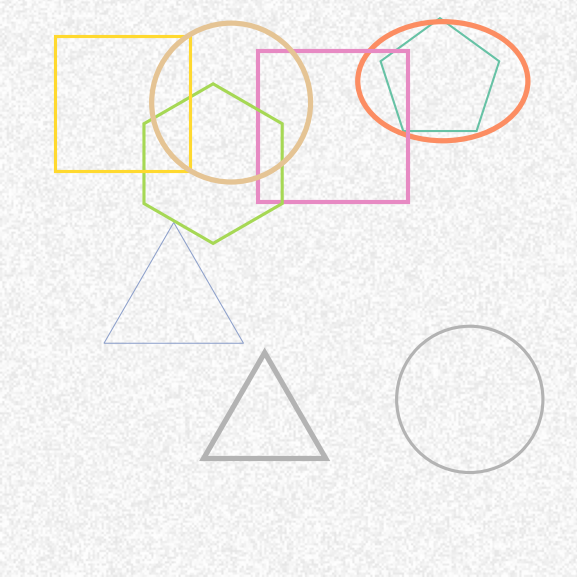[{"shape": "pentagon", "thickness": 1, "radius": 0.54, "center": [0.762, 0.86]}, {"shape": "oval", "thickness": 2.5, "radius": 0.74, "center": [0.767, 0.859]}, {"shape": "triangle", "thickness": 0.5, "radius": 0.7, "center": [0.301, 0.474]}, {"shape": "square", "thickness": 2, "radius": 0.65, "center": [0.576, 0.78]}, {"shape": "hexagon", "thickness": 1.5, "radius": 0.69, "center": [0.369, 0.716]}, {"shape": "square", "thickness": 1.5, "radius": 0.58, "center": [0.212, 0.82]}, {"shape": "circle", "thickness": 2.5, "radius": 0.69, "center": [0.4, 0.822]}, {"shape": "triangle", "thickness": 2.5, "radius": 0.61, "center": [0.458, 0.266]}, {"shape": "circle", "thickness": 1.5, "radius": 0.63, "center": [0.813, 0.308]}]